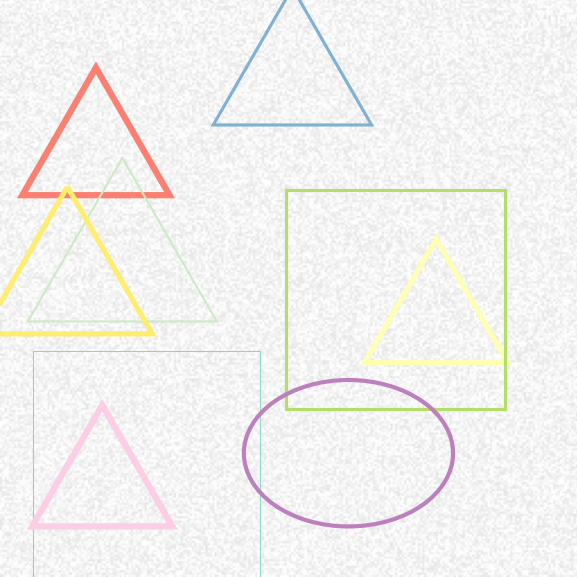[{"shape": "square", "thickness": 0.5, "radius": 0.98, "center": [0.253, 0.195]}, {"shape": "triangle", "thickness": 2.5, "radius": 0.71, "center": [0.755, 0.443]}, {"shape": "triangle", "thickness": 3, "radius": 0.74, "center": [0.166, 0.735]}, {"shape": "triangle", "thickness": 1.5, "radius": 0.79, "center": [0.506, 0.862]}, {"shape": "square", "thickness": 1.5, "radius": 0.95, "center": [0.685, 0.481]}, {"shape": "triangle", "thickness": 3, "radius": 0.7, "center": [0.177, 0.158]}, {"shape": "oval", "thickness": 2, "radius": 0.91, "center": [0.603, 0.214]}, {"shape": "triangle", "thickness": 1, "radius": 0.94, "center": [0.212, 0.537]}, {"shape": "triangle", "thickness": 2.5, "radius": 0.85, "center": [0.117, 0.506]}]